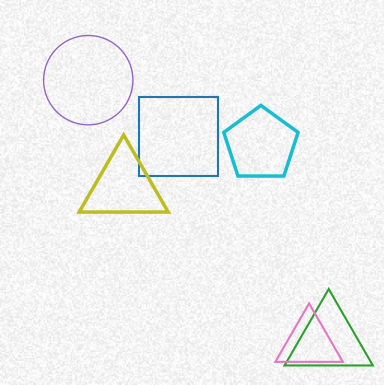[{"shape": "square", "thickness": 1.5, "radius": 0.51, "center": [0.463, 0.646]}, {"shape": "triangle", "thickness": 1.5, "radius": 0.66, "center": [0.854, 0.117]}, {"shape": "circle", "thickness": 1, "radius": 0.58, "center": [0.229, 0.792]}, {"shape": "triangle", "thickness": 1.5, "radius": 0.51, "center": [0.803, 0.111]}, {"shape": "triangle", "thickness": 2.5, "radius": 0.67, "center": [0.321, 0.516]}, {"shape": "pentagon", "thickness": 2.5, "radius": 0.51, "center": [0.678, 0.625]}]